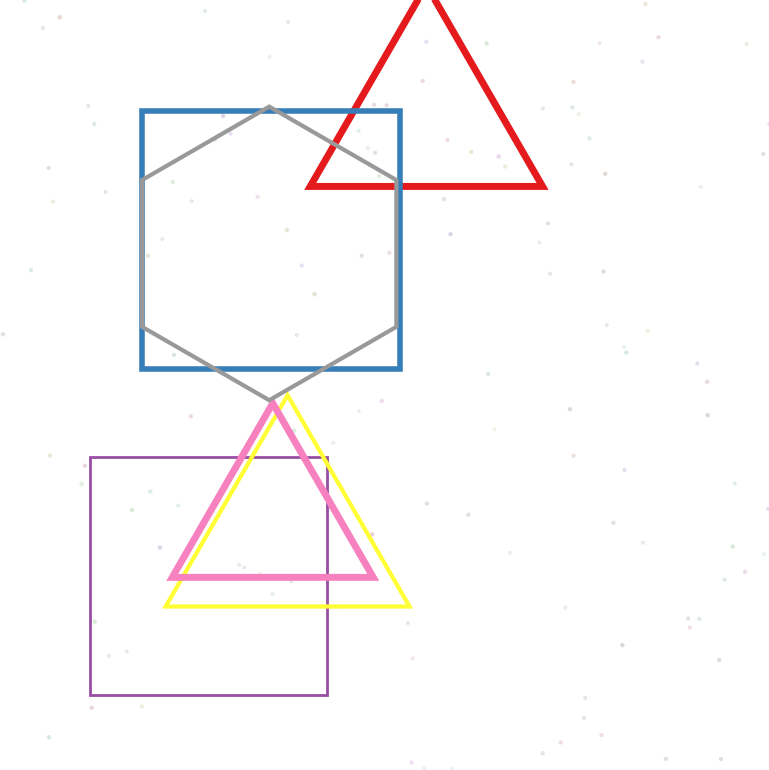[{"shape": "triangle", "thickness": 2.5, "radius": 0.87, "center": [0.554, 0.845]}, {"shape": "square", "thickness": 2, "radius": 0.84, "center": [0.352, 0.688]}, {"shape": "square", "thickness": 1, "radius": 0.77, "center": [0.271, 0.252]}, {"shape": "triangle", "thickness": 1.5, "radius": 0.91, "center": [0.373, 0.304]}, {"shape": "triangle", "thickness": 2.5, "radius": 0.75, "center": [0.354, 0.326]}, {"shape": "hexagon", "thickness": 1.5, "radius": 0.95, "center": [0.35, 0.671]}]